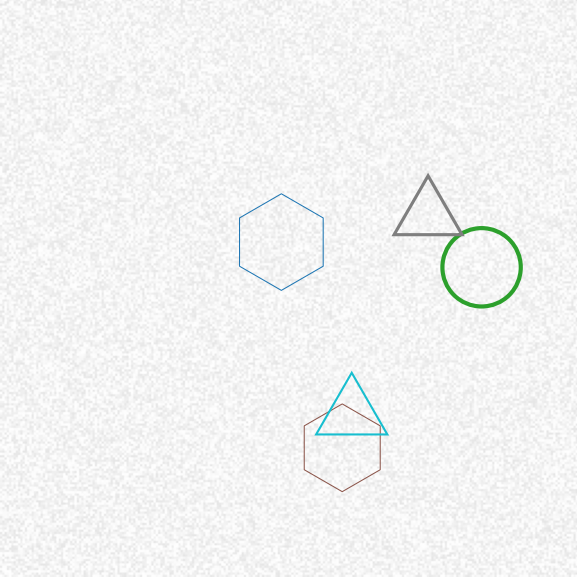[{"shape": "hexagon", "thickness": 0.5, "radius": 0.42, "center": [0.487, 0.58]}, {"shape": "circle", "thickness": 2, "radius": 0.34, "center": [0.834, 0.536]}, {"shape": "hexagon", "thickness": 0.5, "radius": 0.38, "center": [0.593, 0.224]}, {"shape": "triangle", "thickness": 1.5, "radius": 0.34, "center": [0.741, 0.627]}, {"shape": "triangle", "thickness": 1, "radius": 0.36, "center": [0.609, 0.282]}]